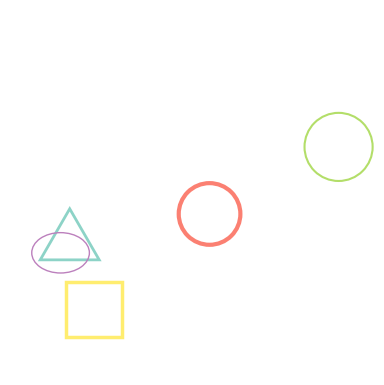[{"shape": "triangle", "thickness": 2, "radius": 0.44, "center": [0.181, 0.369]}, {"shape": "circle", "thickness": 3, "radius": 0.4, "center": [0.544, 0.444]}, {"shape": "circle", "thickness": 1.5, "radius": 0.44, "center": [0.879, 0.618]}, {"shape": "oval", "thickness": 1, "radius": 0.37, "center": [0.157, 0.343]}, {"shape": "square", "thickness": 2.5, "radius": 0.36, "center": [0.244, 0.196]}]